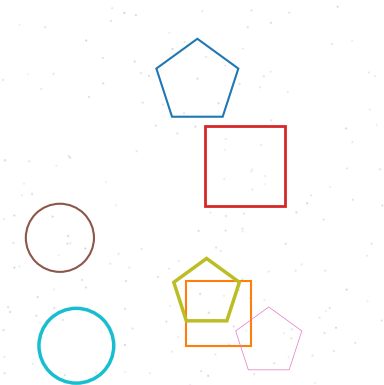[{"shape": "pentagon", "thickness": 1.5, "radius": 0.56, "center": [0.513, 0.787]}, {"shape": "square", "thickness": 1.5, "radius": 0.42, "center": [0.569, 0.186]}, {"shape": "square", "thickness": 2, "radius": 0.52, "center": [0.636, 0.569]}, {"shape": "circle", "thickness": 1.5, "radius": 0.44, "center": [0.156, 0.382]}, {"shape": "pentagon", "thickness": 0.5, "radius": 0.45, "center": [0.698, 0.112]}, {"shape": "pentagon", "thickness": 2.5, "radius": 0.45, "center": [0.537, 0.239]}, {"shape": "circle", "thickness": 2.5, "radius": 0.49, "center": [0.198, 0.102]}]